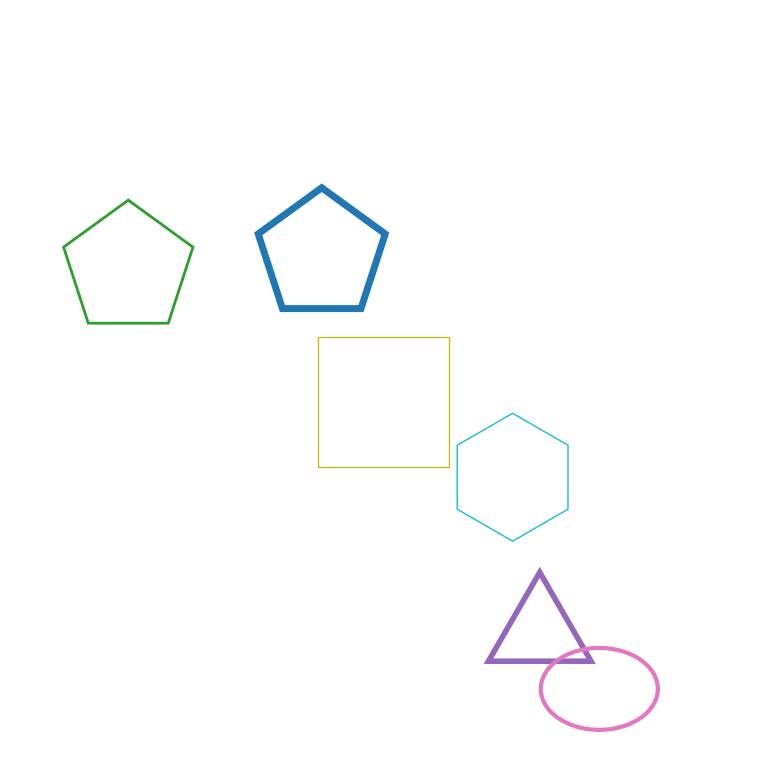[{"shape": "pentagon", "thickness": 2.5, "radius": 0.43, "center": [0.418, 0.669]}, {"shape": "pentagon", "thickness": 1, "radius": 0.44, "center": [0.167, 0.652]}, {"shape": "triangle", "thickness": 2, "radius": 0.38, "center": [0.701, 0.18]}, {"shape": "oval", "thickness": 1.5, "radius": 0.38, "center": [0.778, 0.105]}, {"shape": "square", "thickness": 0.5, "radius": 0.42, "center": [0.498, 0.478]}, {"shape": "hexagon", "thickness": 0.5, "radius": 0.42, "center": [0.666, 0.38]}]